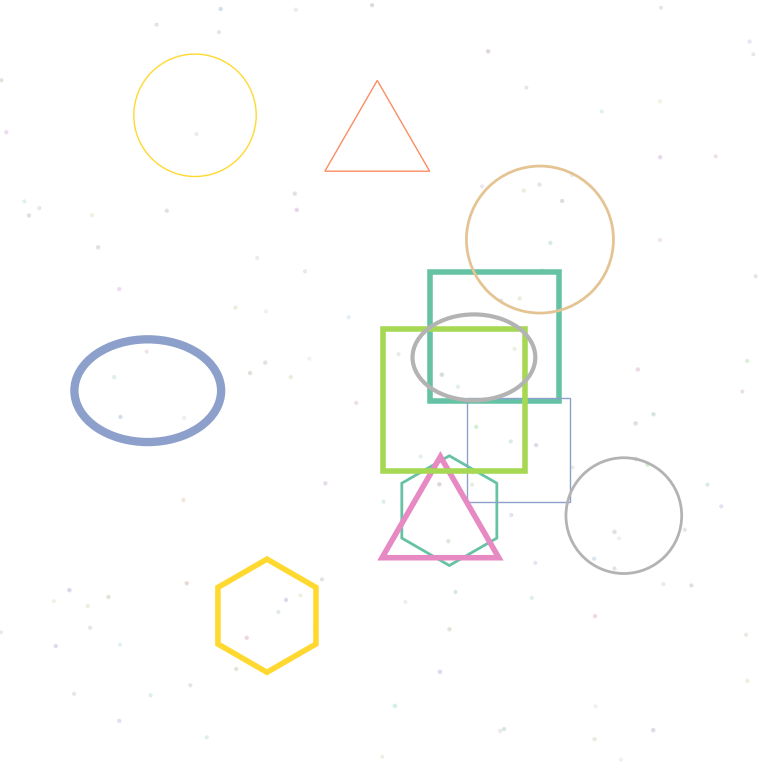[{"shape": "hexagon", "thickness": 1, "radius": 0.36, "center": [0.584, 0.337]}, {"shape": "square", "thickness": 2, "radius": 0.42, "center": [0.642, 0.564]}, {"shape": "triangle", "thickness": 0.5, "radius": 0.39, "center": [0.49, 0.817]}, {"shape": "oval", "thickness": 3, "radius": 0.48, "center": [0.192, 0.493]}, {"shape": "square", "thickness": 0.5, "radius": 0.34, "center": [0.674, 0.416]}, {"shape": "triangle", "thickness": 2, "radius": 0.44, "center": [0.572, 0.319]}, {"shape": "square", "thickness": 2, "radius": 0.46, "center": [0.59, 0.481]}, {"shape": "hexagon", "thickness": 2, "radius": 0.37, "center": [0.347, 0.2]}, {"shape": "circle", "thickness": 0.5, "radius": 0.4, "center": [0.253, 0.85]}, {"shape": "circle", "thickness": 1, "radius": 0.48, "center": [0.701, 0.689]}, {"shape": "circle", "thickness": 1, "radius": 0.38, "center": [0.81, 0.33]}, {"shape": "oval", "thickness": 1.5, "radius": 0.4, "center": [0.615, 0.536]}]